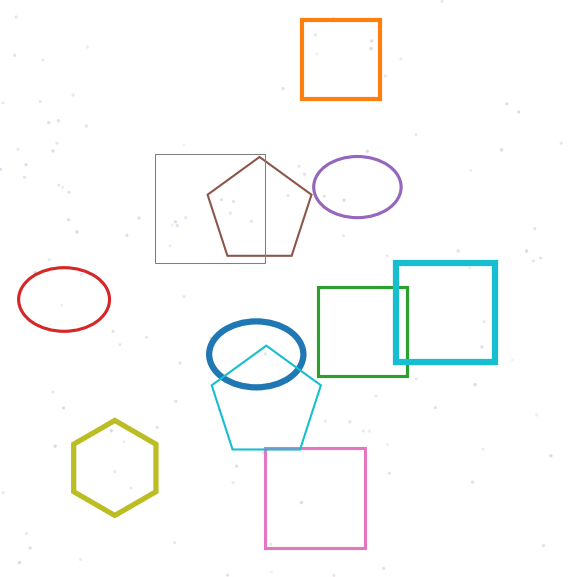[{"shape": "oval", "thickness": 3, "radius": 0.41, "center": [0.444, 0.385]}, {"shape": "square", "thickness": 2, "radius": 0.34, "center": [0.59, 0.896]}, {"shape": "square", "thickness": 1.5, "radius": 0.39, "center": [0.627, 0.425]}, {"shape": "oval", "thickness": 1.5, "radius": 0.39, "center": [0.111, 0.481]}, {"shape": "oval", "thickness": 1.5, "radius": 0.38, "center": [0.619, 0.675]}, {"shape": "pentagon", "thickness": 1, "radius": 0.47, "center": [0.449, 0.633]}, {"shape": "square", "thickness": 1.5, "radius": 0.43, "center": [0.545, 0.137]}, {"shape": "square", "thickness": 0.5, "radius": 0.47, "center": [0.364, 0.639]}, {"shape": "hexagon", "thickness": 2.5, "radius": 0.41, "center": [0.199, 0.189]}, {"shape": "square", "thickness": 3, "radius": 0.43, "center": [0.772, 0.458]}, {"shape": "pentagon", "thickness": 1, "radius": 0.5, "center": [0.461, 0.301]}]